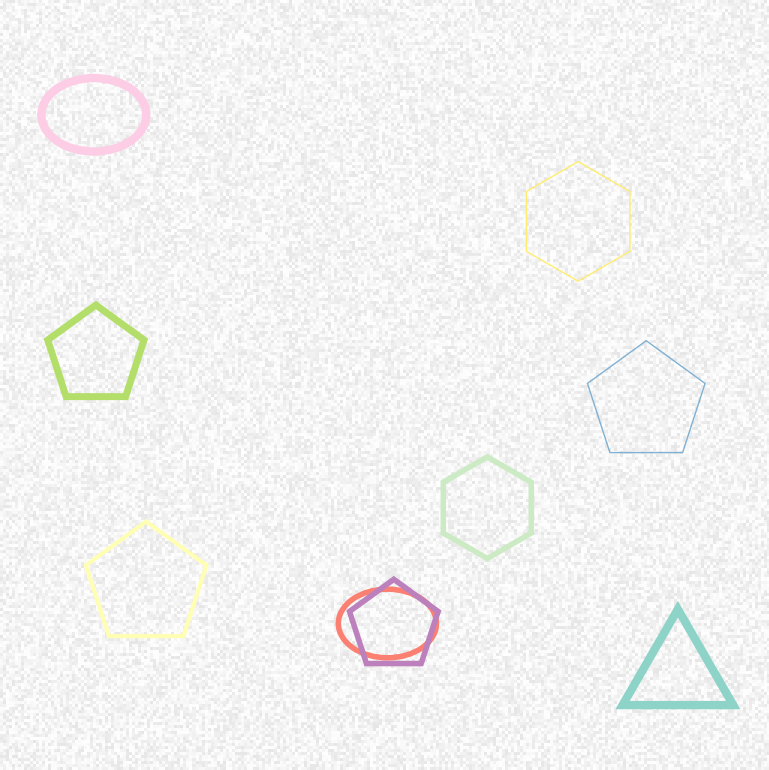[{"shape": "triangle", "thickness": 3, "radius": 0.41, "center": [0.88, 0.126]}, {"shape": "pentagon", "thickness": 1.5, "radius": 0.41, "center": [0.19, 0.24]}, {"shape": "oval", "thickness": 2, "radius": 0.32, "center": [0.503, 0.19]}, {"shape": "pentagon", "thickness": 0.5, "radius": 0.4, "center": [0.839, 0.477]}, {"shape": "pentagon", "thickness": 2.5, "radius": 0.33, "center": [0.125, 0.538]}, {"shape": "oval", "thickness": 3, "radius": 0.34, "center": [0.122, 0.851]}, {"shape": "pentagon", "thickness": 2, "radius": 0.3, "center": [0.511, 0.187]}, {"shape": "hexagon", "thickness": 2, "radius": 0.33, "center": [0.633, 0.341]}, {"shape": "hexagon", "thickness": 0.5, "radius": 0.39, "center": [0.751, 0.712]}]